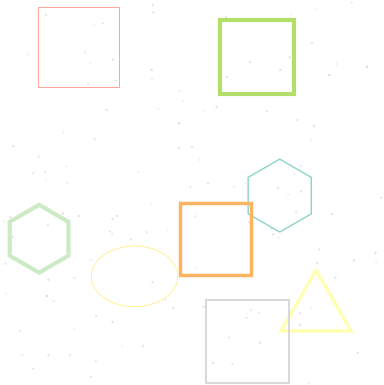[{"shape": "hexagon", "thickness": 1, "radius": 0.47, "center": [0.727, 0.492]}, {"shape": "triangle", "thickness": 2.5, "radius": 0.52, "center": [0.821, 0.193]}, {"shape": "square", "thickness": 0.5, "radius": 0.52, "center": [0.203, 0.878]}, {"shape": "square", "thickness": 2.5, "radius": 0.46, "center": [0.559, 0.379]}, {"shape": "square", "thickness": 3, "radius": 0.48, "center": [0.667, 0.853]}, {"shape": "square", "thickness": 1.5, "radius": 0.54, "center": [0.643, 0.114]}, {"shape": "hexagon", "thickness": 3, "radius": 0.44, "center": [0.101, 0.38]}, {"shape": "oval", "thickness": 0.5, "radius": 0.56, "center": [0.349, 0.282]}]